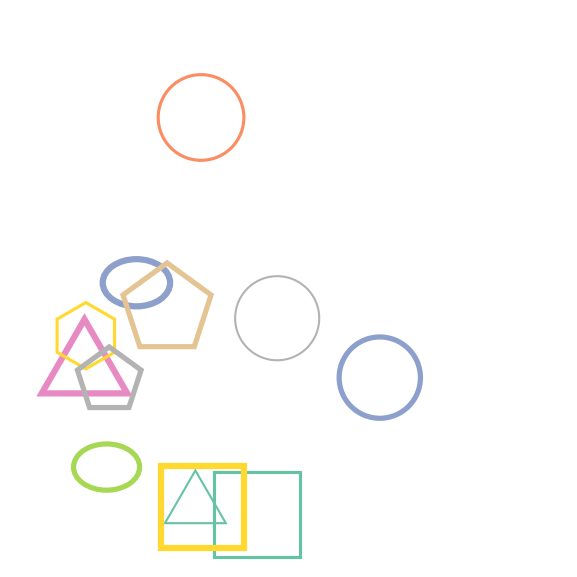[{"shape": "square", "thickness": 1.5, "radius": 0.37, "center": [0.445, 0.108]}, {"shape": "triangle", "thickness": 1, "radius": 0.3, "center": [0.338, 0.124]}, {"shape": "circle", "thickness": 1.5, "radius": 0.37, "center": [0.348, 0.796]}, {"shape": "oval", "thickness": 3, "radius": 0.29, "center": [0.236, 0.51]}, {"shape": "circle", "thickness": 2.5, "radius": 0.35, "center": [0.658, 0.345]}, {"shape": "triangle", "thickness": 3, "radius": 0.43, "center": [0.146, 0.361]}, {"shape": "oval", "thickness": 2.5, "radius": 0.29, "center": [0.185, 0.19]}, {"shape": "square", "thickness": 3, "radius": 0.36, "center": [0.35, 0.121]}, {"shape": "hexagon", "thickness": 1.5, "radius": 0.29, "center": [0.149, 0.418]}, {"shape": "pentagon", "thickness": 2.5, "radius": 0.4, "center": [0.289, 0.464]}, {"shape": "pentagon", "thickness": 2.5, "radius": 0.29, "center": [0.189, 0.34]}, {"shape": "circle", "thickness": 1, "radius": 0.36, "center": [0.48, 0.448]}]